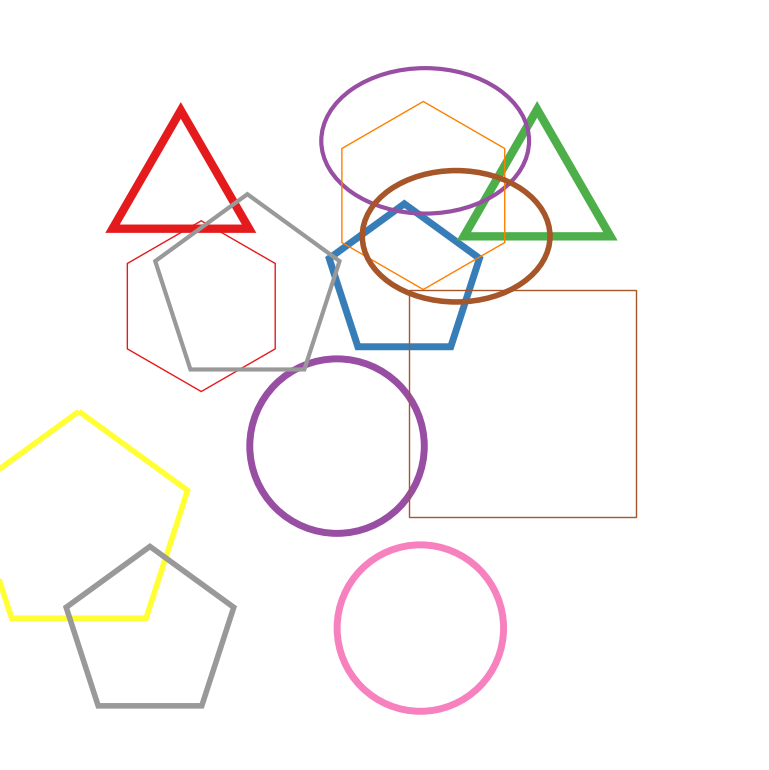[{"shape": "triangle", "thickness": 3, "radius": 0.51, "center": [0.235, 0.754]}, {"shape": "hexagon", "thickness": 0.5, "radius": 0.55, "center": [0.261, 0.602]}, {"shape": "pentagon", "thickness": 2.5, "radius": 0.51, "center": [0.525, 0.633]}, {"shape": "triangle", "thickness": 3, "radius": 0.55, "center": [0.698, 0.748]}, {"shape": "oval", "thickness": 1.5, "radius": 0.67, "center": [0.552, 0.817]}, {"shape": "circle", "thickness": 2.5, "radius": 0.57, "center": [0.438, 0.421]}, {"shape": "hexagon", "thickness": 0.5, "radius": 0.61, "center": [0.55, 0.746]}, {"shape": "pentagon", "thickness": 2, "radius": 0.74, "center": [0.102, 0.317]}, {"shape": "oval", "thickness": 2, "radius": 0.61, "center": [0.592, 0.693]}, {"shape": "square", "thickness": 0.5, "radius": 0.74, "center": [0.678, 0.476]}, {"shape": "circle", "thickness": 2.5, "radius": 0.54, "center": [0.546, 0.184]}, {"shape": "pentagon", "thickness": 2, "radius": 0.57, "center": [0.195, 0.176]}, {"shape": "pentagon", "thickness": 1.5, "radius": 0.63, "center": [0.321, 0.622]}]